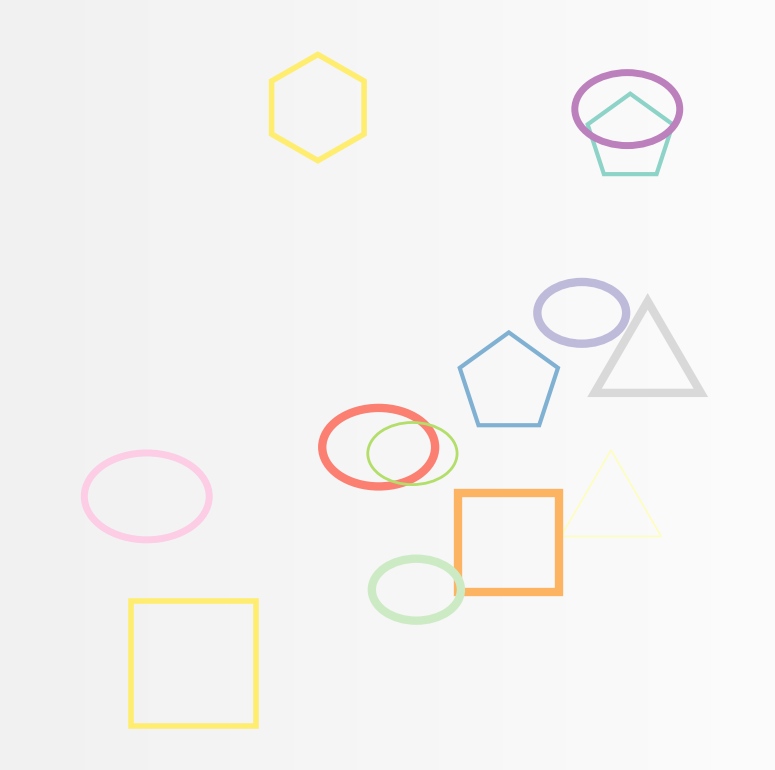[{"shape": "pentagon", "thickness": 1.5, "radius": 0.29, "center": [0.813, 0.821]}, {"shape": "triangle", "thickness": 0.5, "radius": 0.37, "center": [0.788, 0.341]}, {"shape": "oval", "thickness": 3, "radius": 0.29, "center": [0.751, 0.594]}, {"shape": "oval", "thickness": 3, "radius": 0.36, "center": [0.489, 0.419]}, {"shape": "pentagon", "thickness": 1.5, "radius": 0.33, "center": [0.657, 0.502]}, {"shape": "square", "thickness": 3, "radius": 0.32, "center": [0.656, 0.295]}, {"shape": "oval", "thickness": 1, "radius": 0.29, "center": [0.532, 0.411]}, {"shape": "oval", "thickness": 2.5, "radius": 0.4, "center": [0.189, 0.355]}, {"shape": "triangle", "thickness": 3, "radius": 0.4, "center": [0.836, 0.529]}, {"shape": "oval", "thickness": 2.5, "radius": 0.34, "center": [0.809, 0.858]}, {"shape": "oval", "thickness": 3, "radius": 0.29, "center": [0.537, 0.234]}, {"shape": "hexagon", "thickness": 2, "radius": 0.34, "center": [0.41, 0.86]}, {"shape": "square", "thickness": 2, "radius": 0.41, "center": [0.25, 0.138]}]